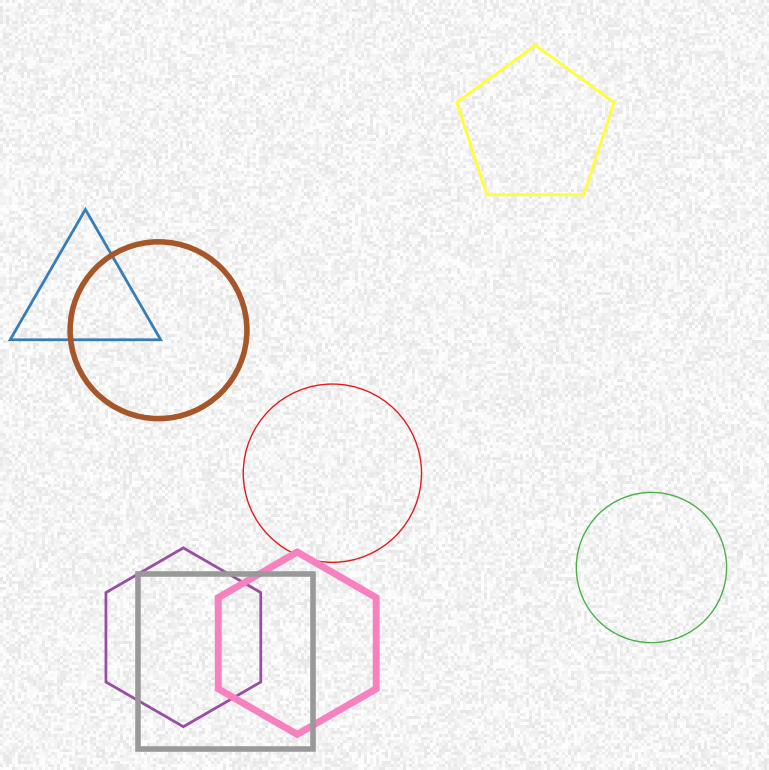[{"shape": "circle", "thickness": 0.5, "radius": 0.58, "center": [0.432, 0.385]}, {"shape": "triangle", "thickness": 1, "radius": 0.56, "center": [0.111, 0.615]}, {"shape": "circle", "thickness": 0.5, "radius": 0.49, "center": [0.846, 0.263]}, {"shape": "hexagon", "thickness": 1, "radius": 0.58, "center": [0.238, 0.172]}, {"shape": "pentagon", "thickness": 1, "radius": 0.54, "center": [0.695, 0.834]}, {"shape": "circle", "thickness": 2, "radius": 0.57, "center": [0.206, 0.571]}, {"shape": "hexagon", "thickness": 2.5, "radius": 0.59, "center": [0.386, 0.165]}, {"shape": "square", "thickness": 2, "radius": 0.57, "center": [0.293, 0.141]}]